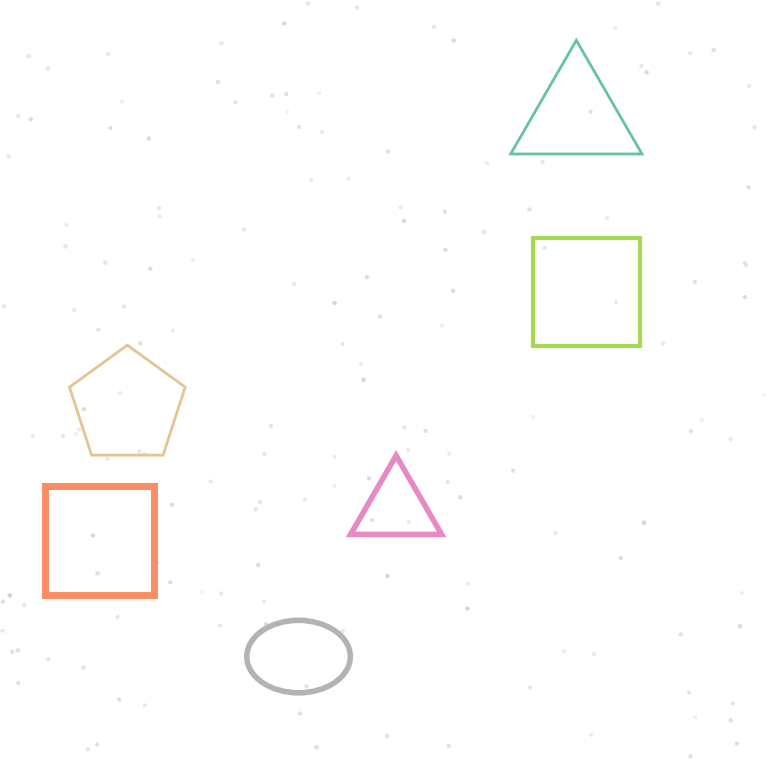[{"shape": "triangle", "thickness": 1, "radius": 0.49, "center": [0.748, 0.849]}, {"shape": "square", "thickness": 2.5, "radius": 0.36, "center": [0.129, 0.298]}, {"shape": "triangle", "thickness": 2, "radius": 0.34, "center": [0.514, 0.34]}, {"shape": "square", "thickness": 1.5, "radius": 0.35, "center": [0.762, 0.621]}, {"shape": "pentagon", "thickness": 1, "radius": 0.39, "center": [0.165, 0.473]}, {"shape": "oval", "thickness": 2, "radius": 0.34, "center": [0.388, 0.147]}]